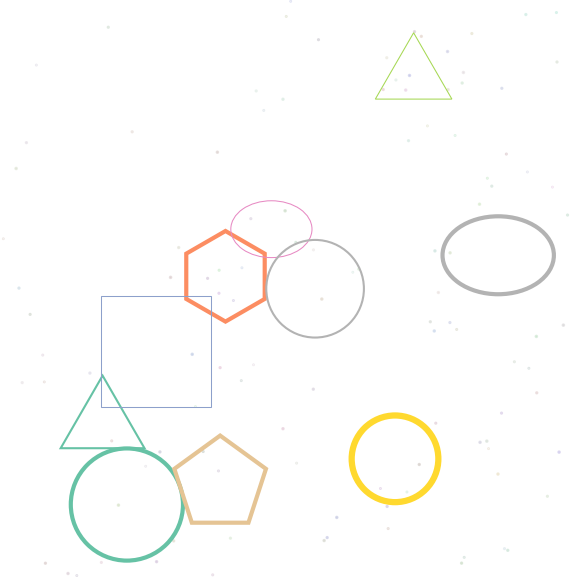[{"shape": "triangle", "thickness": 1, "radius": 0.42, "center": [0.178, 0.265]}, {"shape": "circle", "thickness": 2, "radius": 0.49, "center": [0.22, 0.126]}, {"shape": "hexagon", "thickness": 2, "radius": 0.39, "center": [0.39, 0.521]}, {"shape": "square", "thickness": 0.5, "radius": 0.48, "center": [0.27, 0.39]}, {"shape": "oval", "thickness": 0.5, "radius": 0.35, "center": [0.47, 0.602]}, {"shape": "triangle", "thickness": 0.5, "radius": 0.38, "center": [0.716, 0.866]}, {"shape": "circle", "thickness": 3, "radius": 0.38, "center": [0.684, 0.205]}, {"shape": "pentagon", "thickness": 2, "radius": 0.42, "center": [0.381, 0.161]}, {"shape": "oval", "thickness": 2, "radius": 0.48, "center": [0.863, 0.557]}, {"shape": "circle", "thickness": 1, "radius": 0.42, "center": [0.546, 0.499]}]